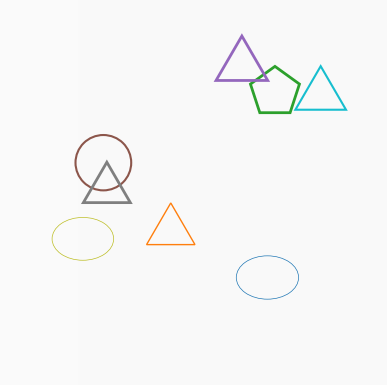[{"shape": "oval", "thickness": 0.5, "radius": 0.4, "center": [0.69, 0.279]}, {"shape": "triangle", "thickness": 1, "radius": 0.36, "center": [0.441, 0.401]}, {"shape": "pentagon", "thickness": 2, "radius": 0.33, "center": [0.71, 0.761]}, {"shape": "triangle", "thickness": 2, "radius": 0.38, "center": [0.624, 0.829]}, {"shape": "circle", "thickness": 1.5, "radius": 0.36, "center": [0.267, 0.577]}, {"shape": "triangle", "thickness": 2, "radius": 0.35, "center": [0.276, 0.509]}, {"shape": "oval", "thickness": 0.5, "radius": 0.4, "center": [0.214, 0.38]}, {"shape": "triangle", "thickness": 1.5, "radius": 0.38, "center": [0.828, 0.753]}]